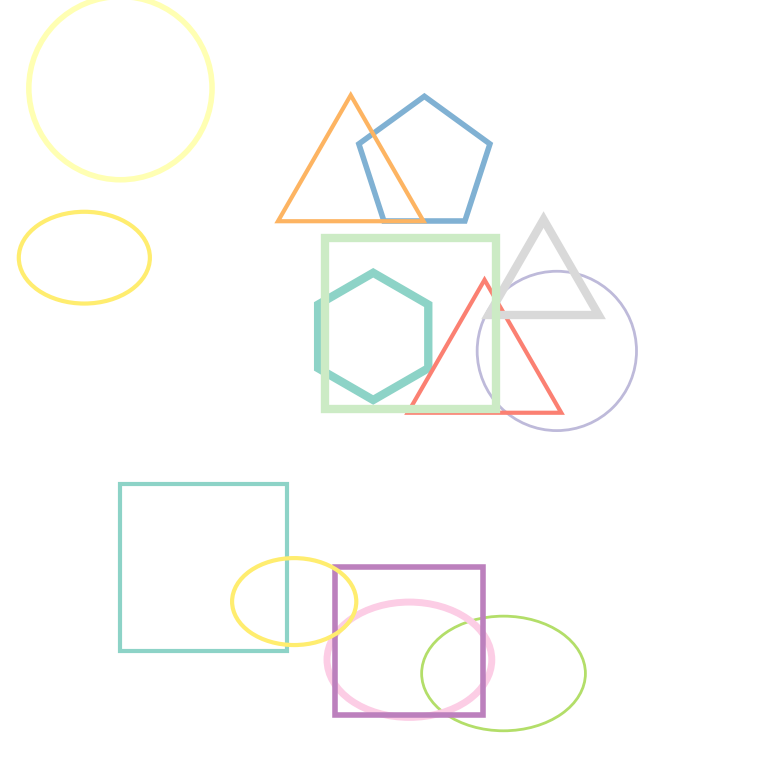[{"shape": "hexagon", "thickness": 3, "radius": 0.41, "center": [0.485, 0.563]}, {"shape": "square", "thickness": 1.5, "radius": 0.54, "center": [0.264, 0.263]}, {"shape": "circle", "thickness": 2, "radius": 0.59, "center": [0.156, 0.886]}, {"shape": "circle", "thickness": 1, "radius": 0.52, "center": [0.723, 0.544]}, {"shape": "triangle", "thickness": 1.5, "radius": 0.58, "center": [0.629, 0.522]}, {"shape": "pentagon", "thickness": 2, "radius": 0.45, "center": [0.551, 0.785]}, {"shape": "triangle", "thickness": 1.5, "radius": 0.55, "center": [0.456, 0.767]}, {"shape": "oval", "thickness": 1, "radius": 0.53, "center": [0.654, 0.125]}, {"shape": "oval", "thickness": 2.5, "radius": 0.53, "center": [0.532, 0.143]}, {"shape": "triangle", "thickness": 3, "radius": 0.41, "center": [0.706, 0.632]}, {"shape": "square", "thickness": 2, "radius": 0.48, "center": [0.531, 0.168]}, {"shape": "square", "thickness": 3, "radius": 0.56, "center": [0.533, 0.579]}, {"shape": "oval", "thickness": 1.5, "radius": 0.43, "center": [0.11, 0.665]}, {"shape": "oval", "thickness": 1.5, "radius": 0.4, "center": [0.382, 0.219]}]